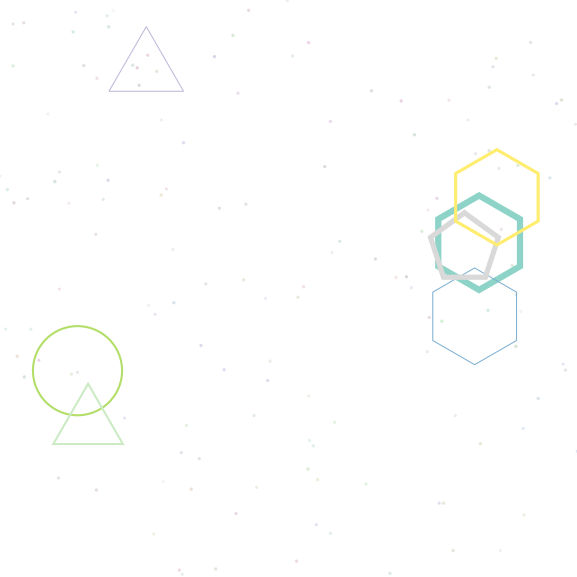[{"shape": "hexagon", "thickness": 3, "radius": 0.41, "center": [0.83, 0.579]}, {"shape": "triangle", "thickness": 0.5, "radius": 0.37, "center": [0.253, 0.878]}, {"shape": "hexagon", "thickness": 0.5, "radius": 0.42, "center": [0.822, 0.451]}, {"shape": "circle", "thickness": 1, "radius": 0.39, "center": [0.134, 0.357]}, {"shape": "pentagon", "thickness": 2.5, "radius": 0.31, "center": [0.804, 0.569]}, {"shape": "triangle", "thickness": 1, "radius": 0.35, "center": [0.153, 0.265]}, {"shape": "hexagon", "thickness": 1.5, "radius": 0.41, "center": [0.86, 0.657]}]